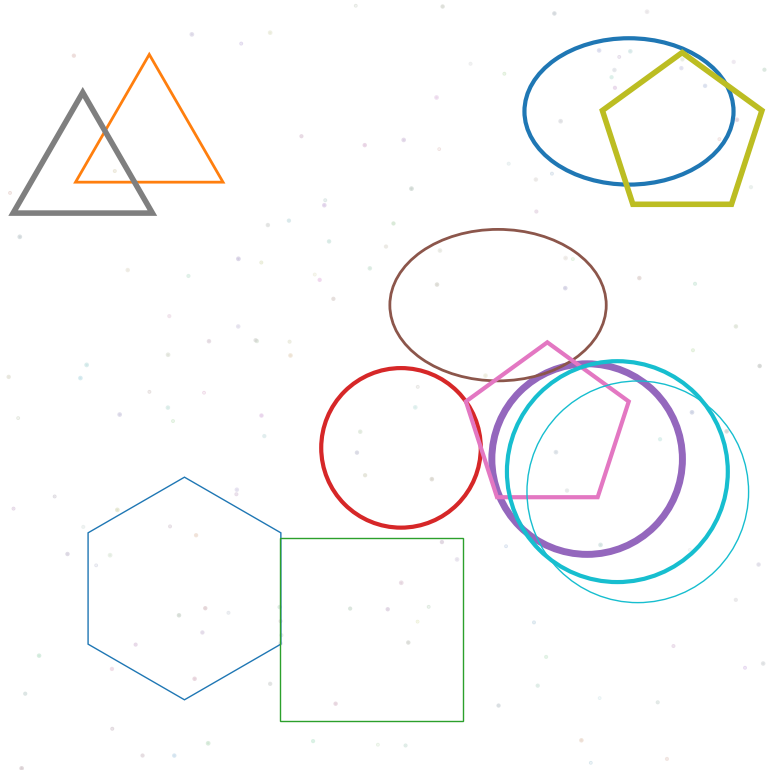[{"shape": "oval", "thickness": 1.5, "radius": 0.68, "center": [0.817, 0.855]}, {"shape": "hexagon", "thickness": 0.5, "radius": 0.72, "center": [0.24, 0.236]}, {"shape": "triangle", "thickness": 1, "radius": 0.55, "center": [0.194, 0.819]}, {"shape": "square", "thickness": 0.5, "radius": 0.59, "center": [0.483, 0.183]}, {"shape": "circle", "thickness": 1.5, "radius": 0.52, "center": [0.521, 0.418]}, {"shape": "circle", "thickness": 2.5, "radius": 0.62, "center": [0.763, 0.404]}, {"shape": "oval", "thickness": 1, "radius": 0.7, "center": [0.647, 0.604]}, {"shape": "pentagon", "thickness": 1.5, "radius": 0.56, "center": [0.711, 0.444]}, {"shape": "triangle", "thickness": 2, "radius": 0.52, "center": [0.107, 0.775]}, {"shape": "pentagon", "thickness": 2, "radius": 0.54, "center": [0.886, 0.823]}, {"shape": "circle", "thickness": 1.5, "radius": 0.72, "center": [0.802, 0.387]}, {"shape": "circle", "thickness": 0.5, "radius": 0.72, "center": [0.828, 0.361]}]